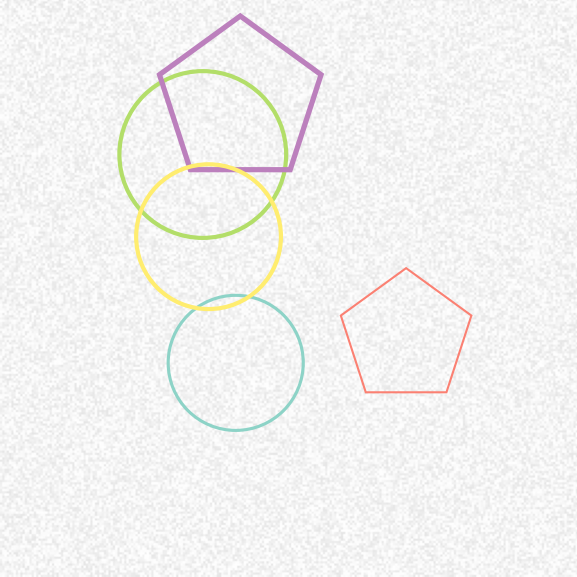[{"shape": "circle", "thickness": 1.5, "radius": 0.58, "center": [0.408, 0.371]}, {"shape": "pentagon", "thickness": 1, "radius": 0.59, "center": [0.703, 0.416]}, {"shape": "circle", "thickness": 2, "radius": 0.72, "center": [0.351, 0.732]}, {"shape": "pentagon", "thickness": 2.5, "radius": 0.74, "center": [0.416, 0.824]}, {"shape": "circle", "thickness": 2, "radius": 0.63, "center": [0.361, 0.589]}]